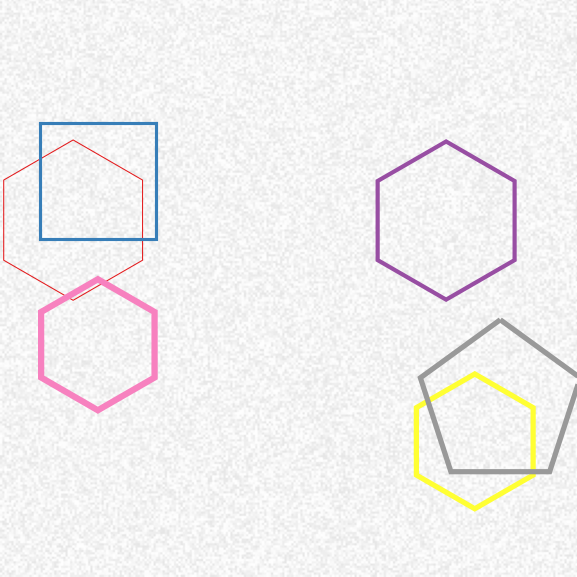[{"shape": "hexagon", "thickness": 0.5, "radius": 0.69, "center": [0.127, 0.618]}, {"shape": "square", "thickness": 1.5, "radius": 0.5, "center": [0.17, 0.686]}, {"shape": "hexagon", "thickness": 2, "radius": 0.68, "center": [0.773, 0.617]}, {"shape": "hexagon", "thickness": 2.5, "radius": 0.58, "center": [0.822, 0.235]}, {"shape": "hexagon", "thickness": 3, "radius": 0.57, "center": [0.169, 0.402]}, {"shape": "pentagon", "thickness": 2.5, "radius": 0.73, "center": [0.866, 0.3]}]